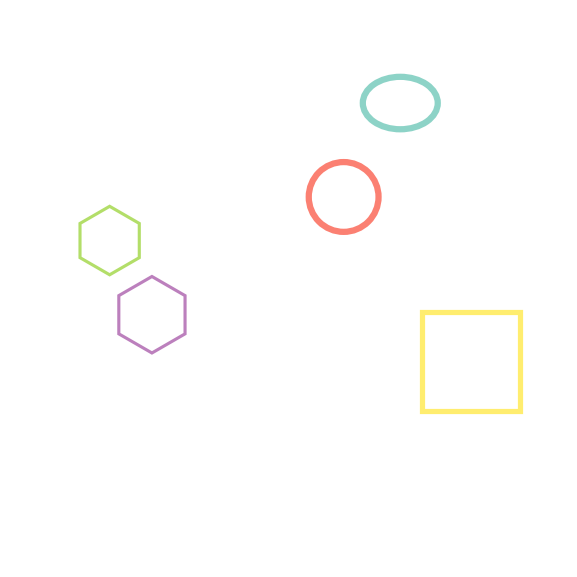[{"shape": "oval", "thickness": 3, "radius": 0.32, "center": [0.693, 0.821]}, {"shape": "circle", "thickness": 3, "radius": 0.3, "center": [0.595, 0.658]}, {"shape": "hexagon", "thickness": 1.5, "radius": 0.3, "center": [0.19, 0.583]}, {"shape": "hexagon", "thickness": 1.5, "radius": 0.33, "center": [0.263, 0.454]}, {"shape": "square", "thickness": 2.5, "radius": 0.43, "center": [0.816, 0.373]}]